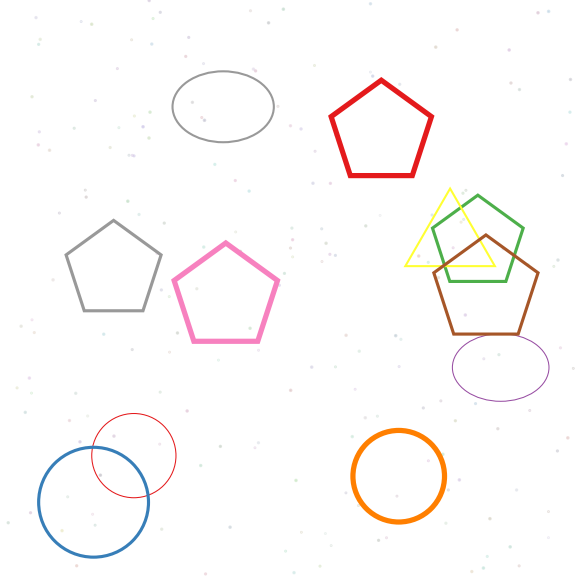[{"shape": "pentagon", "thickness": 2.5, "radius": 0.46, "center": [0.66, 0.769]}, {"shape": "circle", "thickness": 0.5, "radius": 0.36, "center": [0.232, 0.21]}, {"shape": "circle", "thickness": 1.5, "radius": 0.48, "center": [0.162, 0.129]}, {"shape": "pentagon", "thickness": 1.5, "radius": 0.41, "center": [0.827, 0.579]}, {"shape": "oval", "thickness": 0.5, "radius": 0.42, "center": [0.867, 0.363]}, {"shape": "circle", "thickness": 2.5, "radius": 0.4, "center": [0.69, 0.175]}, {"shape": "triangle", "thickness": 1, "radius": 0.45, "center": [0.779, 0.583]}, {"shape": "pentagon", "thickness": 1.5, "radius": 0.47, "center": [0.841, 0.497]}, {"shape": "pentagon", "thickness": 2.5, "radius": 0.47, "center": [0.391, 0.484]}, {"shape": "pentagon", "thickness": 1.5, "radius": 0.43, "center": [0.197, 0.531]}, {"shape": "oval", "thickness": 1, "radius": 0.44, "center": [0.386, 0.814]}]